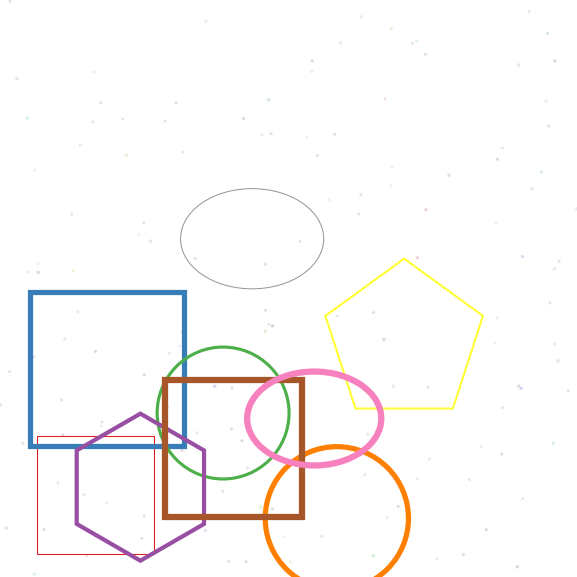[{"shape": "square", "thickness": 0.5, "radius": 0.51, "center": [0.166, 0.141]}, {"shape": "square", "thickness": 2.5, "radius": 0.67, "center": [0.186, 0.36]}, {"shape": "circle", "thickness": 1.5, "radius": 0.57, "center": [0.386, 0.284]}, {"shape": "hexagon", "thickness": 2, "radius": 0.64, "center": [0.243, 0.156]}, {"shape": "circle", "thickness": 2.5, "radius": 0.62, "center": [0.583, 0.102]}, {"shape": "pentagon", "thickness": 1, "radius": 0.72, "center": [0.7, 0.408]}, {"shape": "square", "thickness": 3, "radius": 0.59, "center": [0.405, 0.222]}, {"shape": "oval", "thickness": 3, "radius": 0.58, "center": [0.544, 0.274]}, {"shape": "oval", "thickness": 0.5, "radius": 0.62, "center": [0.437, 0.586]}]